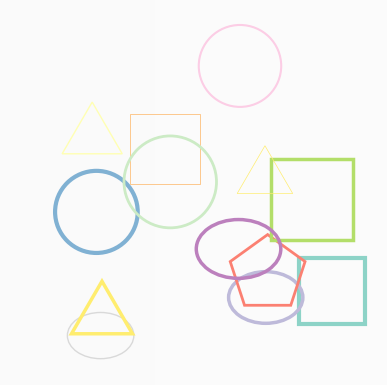[{"shape": "square", "thickness": 3, "radius": 0.43, "center": [0.857, 0.243]}, {"shape": "triangle", "thickness": 1, "radius": 0.45, "center": [0.238, 0.645]}, {"shape": "oval", "thickness": 2.5, "radius": 0.48, "center": [0.686, 0.227]}, {"shape": "pentagon", "thickness": 2, "radius": 0.51, "center": [0.691, 0.289]}, {"shape": "circle", "thickness": 3, "radius": 0.53, "center": [0.249, 0.45]}, {"shape": "square", "thickness": 0.5, "radius": 0.45, "center": [0.426, 0.612]}, {"shape": "square", "thickness": 2.5, "radius": 0.52, "center": [0.805, 0.482]}, {"shape": "circle", "thickness": 1.5, "radius": 0.53, "center": [0.619, 0.829]}, {"shape": "oval", "thickness": 1, "radius": 0.43, "center": [0.26, 0.128]}, {"shape": "oval", "thickness": 2.5, "radius": 0.55, "center": [0.616, 0.353]}, {"shape": "circle", "thickness": 2, "radius": 0.6, "center": [0.439, 0.528]}, {"shape": "triangle", "thickness": 0.5, "radius": 0.41, "center": [0.684, 0.539]}, {"shape": "triangle", "thickness": 2.5, "radius": 0.45, "center": [0.263, 0.179]}]